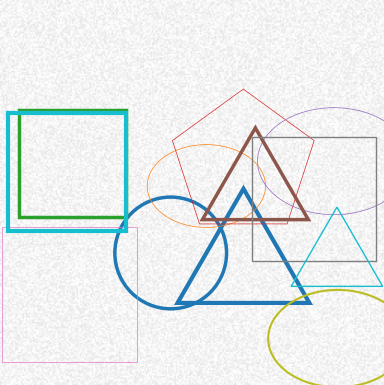[{"shape": "triangle", "thickness": 3, "radius": 0.99, "center": [0.632, 0.312]}, {"shape": "circle", "thickness": 2.5, "radius": 0.73, "center": [0.443, 0.343]}, {"shape": "oval", "thickness": 0.5, "radius": 0.77, "center": [0.536, 0.517]}, {"shape": "square", "thickness": 2.5, "radius": 0.69, "center": [0.188, 0.575]}, {"shape": "pentagon", "thickness": 0.5, "radius": 0.97, "center": [0.632, 0.575]}, {"shape": "oval", "thickness": 0.5, "radius": 0.99, "center": [0.867, 0.581]}, {"shape": "triangle", "thickness": 2.5, "radius": 0.79, "center": [0.663, 0.509]}, {"shape": "square", "thickness": 0.5, "radius": 0.88, "center": [0.181, 0.235]}, {"shape": "square", "thickness": 1, "radius": 0.81, "center": [0.816, 0.484]}, {"shape": "oval", "thickness": 1.5, "radius": 0.9, "center": [0.877, 0.121]}, {"shape": "triangle", "thickness": 1, "radius": 0.69, "center": [0.875, 0.325]}, {"shape": "square", "thickness": 3, "radius": 0.77, "center": [0.174, 0.553]}]